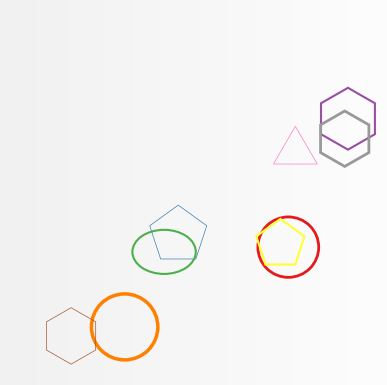[{"shape": "circle", "thickness": 2, "radius": 0.39, "center": [0.744, 0.358]}, {"shape": "pentagon", "thickness": 0.5, "radius": 0.39, "center": [0.46, 0.39]}, {"shape": "oval", "thickness": 1.5, "radius": 0.41, "center": [0.423, 0.346]}, {"shape": "hexagon", "thickness": 1.5, "radius": 0.4, "center": [0.898, 0.692]}, {"shape": "circle", "thickness": 2.5, "radius": 0.43, "center": [0.322, 0.151]}, {"shape": "pentagon", "thickness": 1.5, "radius": 0.33, "center": [0.724, 0.366]}, {"shape": "hexagon", "thickness": 0.5, "radius": 0.37, "center": [0.183, 0.127]}, {"shape": "triangle", "thickness": 0.5, "radius": 0.33, "center": [0.762, 0.607]}, {"shape": "hexagon", "thickness": 2, "radius": 0.36, "center": [0.89, 0.64]}]